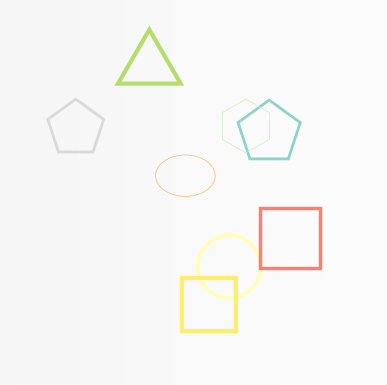[{"shape": "pentagon", "thickness": 2, "radius": 0.42, "center": [0.695, 0.656]}, {"shape": "circle", "thickness": 2.5, "radius": 0.41, "center": [0.591, 0.308]}, {"shape": "square", "thickness": 2.5, "radius": 0.39, "center": [0.749, 0.381]}, {"shape": "oval", "thickness": 0.5, "radius": 0.38, "center": [0.478, 0.544]}, {"shape": "triangle", "thickness": 3, "radius": 0.47, "center": [0.385, 0.83]}, {"shape": "pentagon", "thickness": 2, "radius": 0.38, "center": [0.196, 0.667]}, {"shape": "hexagon", "thickness": 0.5, "radius": 0.35, "center": [0.635, 0.673]}, {"shape": "square", "thickness": 3, "radius": 0.35, "center": [0.54, 0.208]}]